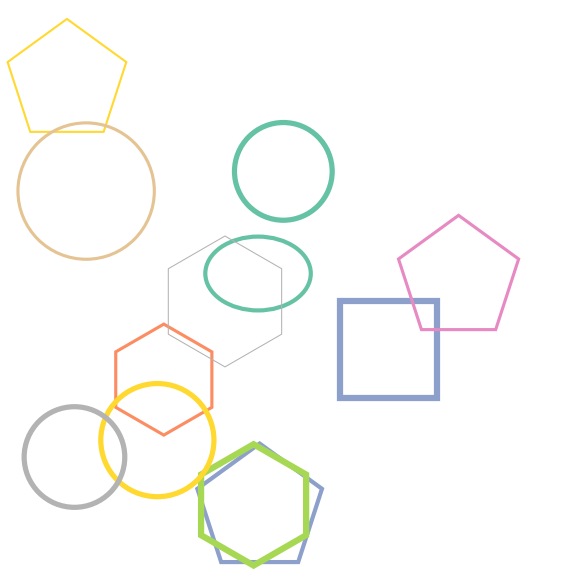[{"shape": "oval", "thickness": 2, "radius": 0.46, "center": [0.447, 0.526]}, {"shape": "circle", "thickness": 2.5, "radius": 0.42, "center": [0.491, 0.702]}, {"shape": "hexagon", "thickness": 1.5, "radius": 0.48, "center": [0.284, 0.342]}, {"shape": "square", "thickness": 3, "radius": 0.42, "center": [0.673, 0.394]}, {"shape": "pentagon", "thickness": 2, "radius": 0.57, "center": [0.45, 0.118]}, {"shape": "pentagon", "thickness": 1.5, "radius": 0.55, "center": [0.794, 0.517]}, {"shape": "hexagon", "thickness": 3, "radius": 0.53, "center": [0.439, 0.125]}, {"shape": "pentagon", "thickness": 1, "radius": 0.54, "center": [0.116, 0.858]}, {"shape": "circle", "thickness": 2.5, "radius": 0.49, "center": [0.272, 0.237]}, {"shape": "circle", "thickness": 1.5, "radius": 0.59, "center": [0.149, 0.668]}, {"shape": "circle", "thickness": 2.5, "radius": 0.44, "center": [0.129, 0.208]}, {"shape": "hexagon", "thickness": 0.5, "radius": 0.57, "center": [0.39, 0.477]}]